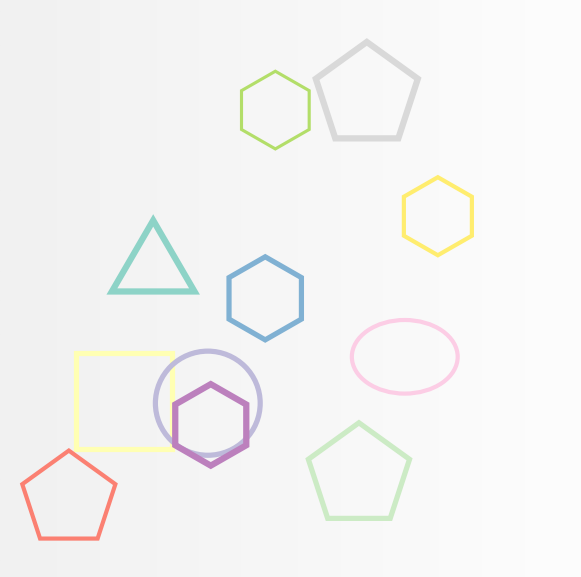[{"shape": "triangle", "thickness": 3, "radius": 0.41, "center": [0.264, 0.535]}, {"shape": "square", "thickness": 2.5, "radius": 0.41, "center": [0.214, 0.305]}, {"shape": "circle", "thickness": 2.5, "radius": 0.45, "center": [0.358, 0.301]}, {"shape": "pentagon", "thickness": 2, "radius": 0.42, "center": [0.118, 0.135]}, {"shape": "hexagon", "thickness": 2.5, "radius": 0.36, "center": [0.456, 0.483]}, {"shape": "hexagon", "thickness": 1.5, "radius": 0.34, "center": [0.474, 0.809]}, {"shape": "oval", "thickness": 2, "radius": 0.46, "center": [0.696, 0.381]}, {"shape": "pentagon", "thickness": 3, "radius": 0.46, "center": [0.631, 0.834]}, {"shape": "hexagon", "thickness": 3, "radius": 0.35, "center": [0.363, 0.263]}, {"shape": "pentagon", "thickness": 2.5, "radius": 0.46, "center": [0.618, 0.176]}, {"shape": "hexagon", "thickness": 2, "radius": 0.34, "center": [0.753, 0.625]}]